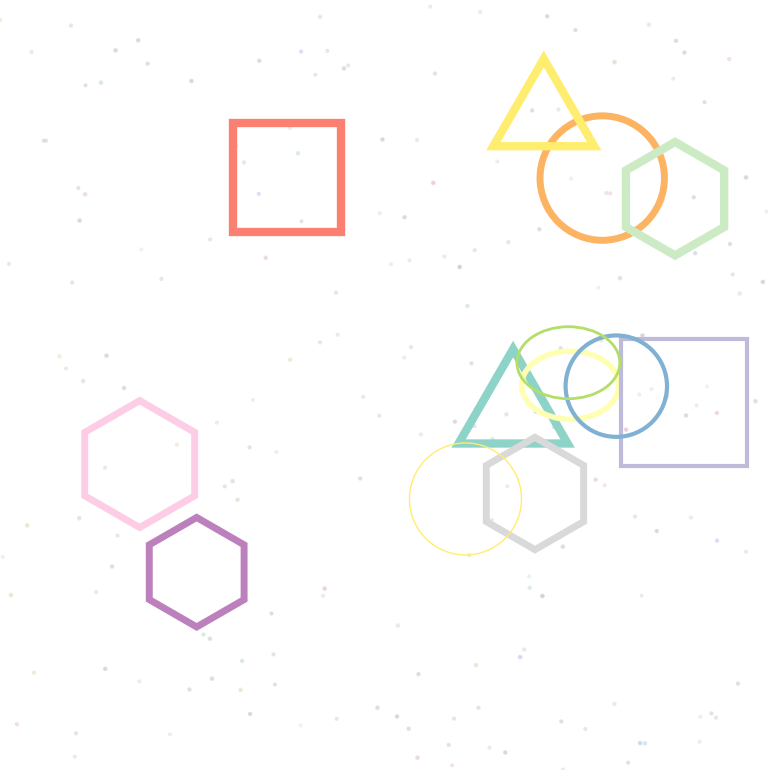[{"shape": "triangle", "thickness": 3, "radius": 0.41, "center": [0.666, 0.465]}, {"shape": "oval", "thickness": 2, "radius": 0.32, "center": [0.741, 0.5]}, {"shape": "square", "thickness": 1.5, "radius": 0.41, "center": [0.888, 0.477]}, {"shape": "square", "thickness": 3, "radius": 0.35, "center": [0.373, 0.769]}, {"shape": "circle", "thickness": 1.5, "radius": 0.33, "center": [0.8, 0.499]}, {"shape": "circle", "thickness": 2.5, "radius": 0.4, "center": [0.782, 0.769]}, {"shape": "oval", "thickness": 1, "radius": 0.33, "center": [0.738, 0.529]}, {"shape": "hexagon", "thickness": 2.5, "radius": 0.41, "center": [0.181, 0.397]}, {"shape": "hexagon", "thickness": 2.5, "radius": 0.36, "center": [0.695, 0.359]}, {"shape": "hexagon", "thickness": 2.5, "radius": 0.36, "center": [0.255, 0.257]}, {"shape": "hexagon", "thickness": 3, "radius": 0.37, "center": [0.877, 0.742]}, {"shape": "triangle", "thickness": 3, "radius": 0.38, "center": [0.706, 0.848]}, {"shape": "circle", "thickness": 0.5, "radius": 0.36, "center": [0.605, 0.352]}]